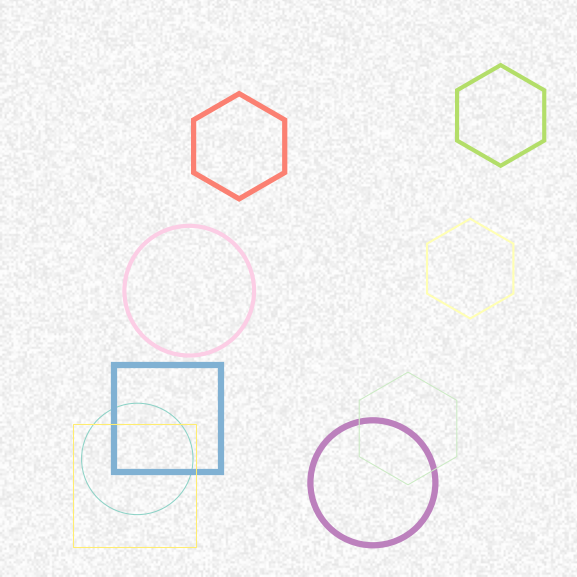[{"shape": "circle", "thickness": 0.5, "radius": 0.48, "center": [0.238, 0.204]}, {"shape": "hexagon", "thickness": 1, "radius": 0.43, "center": [0.814, 0.534]}, {"shape": "hexagon", "thickness": 2.5, "radius": 0.46, "center": [0.414, 0.746]}, {"shape": "square", "thickness": 3, "radius": 0.46, "center": [0.29, 0.275]}, {"shape": "hexagon", "thickness": 2, "radius": 0.44, "center": [0.867, 0.799]}, {"shape": "circle", "thickness": 2, "radius": 0.56, "center": [0.328, 0.496]}, {"shape": "circle", "thickness": 3, "radius": 0.54, "center": [0.646, 0.163]}, {"shape": "hexagon", "thickness": 0.5, "radius": 0.49, "center": [0.707, 0.257]}, {"shape": "square", "thickness": 0.5, "radius": 0.53, "center": [0.232, 0.158]}]